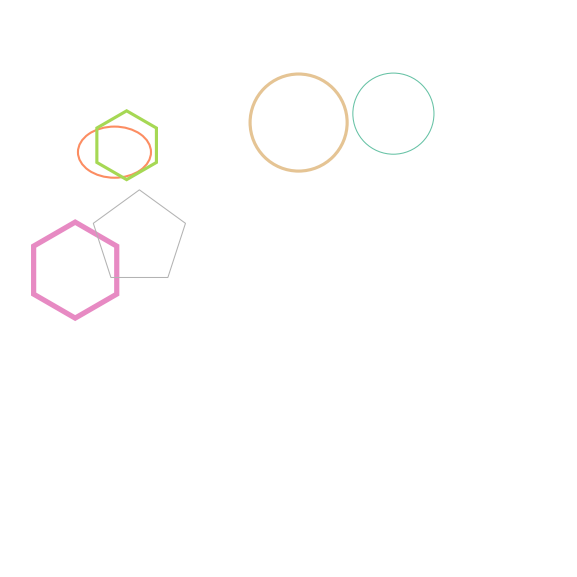[{"shape": "circle", "thickness": 0.5, "radius": 0.35, "center": [0.681, 0.802]}, {"shape": "oval", "thickness": 1, "radius": 0.32, "center": [0.198, 0.736]}, {"shape": "hexagon", "thickness": 2.5, "radius": 0.42, "center": [0.13, 0.531]}, {"shape": "hexagon", "thickness": 1.5, "radius": 0.3, "center": [0.219, 0.748]}, {"shape": "circle", "thickness": 1.5, "radius": 0.42, "center": [0.517, 0.787]}, {"shape": "pentagon", "thickness": 0.5, "radius": 0.42, "center": [0.241, 0.587]}]